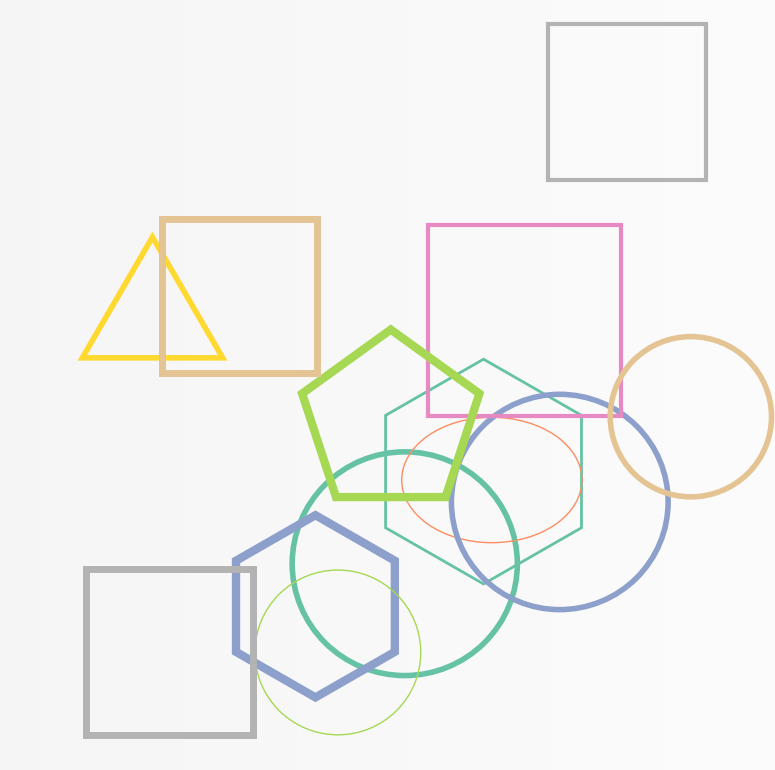[{"shape": "hexagon", "thickness": 1, "radius": 0.73, "center": [0.624, 0.388]}, {"shape": "circle", "thickness": 2, "radius": 0.73, "center": [0.522, 0.268]}, {"shape": "oval", "thickness": 0.5, "radius": 0.58, "center": [0.635, 0.377]}, {"shape": "circle", "thickness": 2, "radius": 0.7, "center": [0.722, 0.348]}, {"shape": "hexagon", "thickness": 3, "radius": 0.59, "center": [0.407, 0.213]}, {"shape": "square", "thickness": 1.5, "radius": 0.62, "center": [0.676, 0.584]}, {"shape": "pentagon", "thickness": 3, "radius": 0.6, "center": [0.504, 0.452]}, {"shape": "circle", "thickness": 0.5, "radius": 0.53, "center": [0.436, 0.153]}, {"shape": "triangle", "thickness": 2, "radius": 0.52, "center": [0.197, 0.588]}, {"shape": "square", "thickness": 2.5, "radius": 0.5, "center": [0.309, 0.615]}, {"shape": "circle", "thickness": 2, "radius": 0.52, "center": [0.891, 0.459]}, {"shape": "square", "thickness": 2.5, "radius": 0.54, "center": [0.219, 0.153]}, {"shape": "square", "thickness": 1.5, "radius": 0.51, "center": [0.809, 0.867]}]